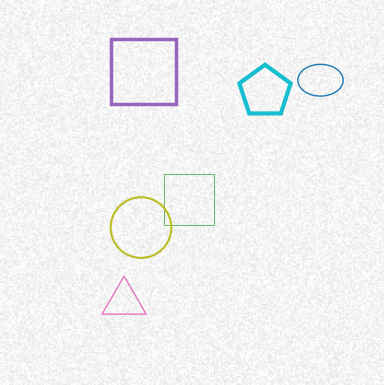[{"shape": "oval", "thickness": 1, "radius": 0.29, "center": [0.832, 0.792]}, {"shape": "square", "thickness": 0.5, "radius": 0.33, "center": [0.491, 0.482]}, {"shape": "square", "thickness": 2.5, "radius": 0.42, "center": [0.372, 0.814]}, {"shape": "triangle", "thickness": 1, "radius": 0.33, "center": [0.322, 0.217]}, {"shape": "circle", "thickness": 1.5, "radius": 0.39, "center": [0.366, 0.409]}, {"shape": "pentagon", "thickness": 3, "radius": 0.35, "center": [0.688, 0.762]}]